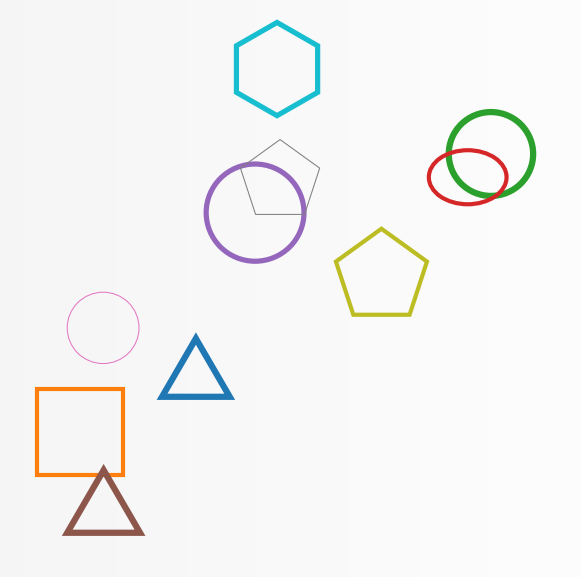[{"shape": "triangle", "thickness": 3, "radius": 0.34, "center": [0.337, 0.346]}, {"shape": "square", "thickness": 2, "radius": 0.37, "center": [0.138, 0.251]}, {"shape": "circle", "thickness": 3, "radius": 0.36, "center": [0.845, 0.732]}, {"shape": "oval", "thickness": 2, "radius": 0.33, "center": [0.805, 0.692]}, {"shape": "circle", "thickness": 2.5, "radius": 0.42, "center": [0.439, 0.631]}, {"shape": "triangle", "thickness": 3, "radius": 0.36, "center": [0.178, 0.113]}, {"shape": "circle", "thickness": 0.5, "radius": 0.31, "center": [0.177, 0.431]}, {"shape": "pentagon", "thickness": 0.5, "radius": 0.36, "center": [0.482, 0.686]}, {"shape": "pentagon", "thickness": 2, "radius": 0.41, "center": [0.656, 0.521]}, {"shape": "hexagon", "thickness": 2.5, "radius": 0.4, "center": [0.477, 0.88]}]